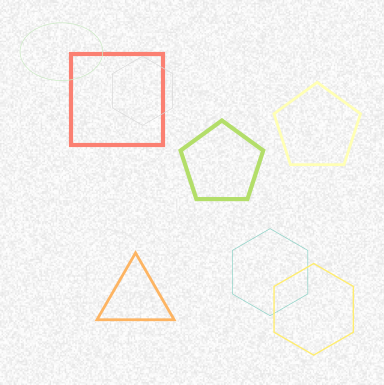[{"shape": "hexagon", "thickness": 0.5, "radius": 0.57, "center": [0.702, 0.293]}, {"shape": "pentagon", "thickness": 2, "radius": 0.59, "center": [0.824, 0.668]}, {"shape": "square", "thickness": 3, "radius": 0.59, "center": [0.303, 0.741]}, {"shape": "triangle", "thickness": 2, "radius": 0.58, "center": [0.352, 0.227]}, {"shape": "pentagon", "thickness": 3, "radius": 0.56, "center": [0.576, 0.574]}, {"shape": "hexagon", "thickness": 0.5, "radius": 0.45, "center": [0.37, 0.764]}, {"shape": "oval", "thickness": 0.5, "radius": 0.54, "center": [0.16, 0.866]}, {"shape": "hexagon", "thickness": 1, "radius": 0.59, "center": [0.815, 0.197]}]